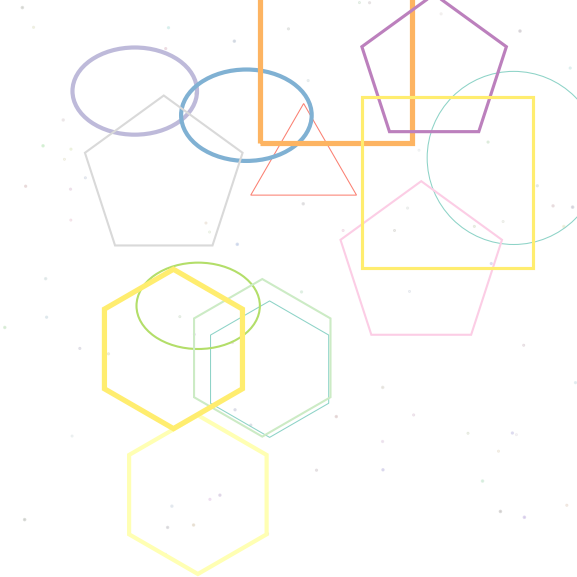[{"shape": "hexagon", "thickness": 0.5, "radius": 0.59, "center": [0.467, 0.36]}, {"shape": "circle", "thickness": 0.5, "radius": 0.75, "center": [0.89, 0.726]}, {"shape": "hexagon", "thickness": 2, "radius": 0.69, "center": [0.343, 0.143]}, {"shape": "oval", "thickness": 2, "radius": 0.54, "center": [0.233, 0.841]}, {"shape": "triangle", "thickness": 0.5, "radius": 0.53, "center": [0.526, 0.714]}, {"shape": "oval", "thickness": 2, "radius": 0.57, "center": [0.427, 0.8]}, {"shape": "square", "thickness": 2.5, "radius": 0.65, "center": [0.582, 0.883]}, {"shape": "oval", "thickness": 1, "radius": 0.53, "center": [0.343, 0.47]}, {"shape": "pentagon", "thickness": 1, "radius": 0.74, "center": [0.729, 0.538]}, {"shape": "pentagon", "thickness": 1, "radius": 0.72, "center": [0.284, 0.69]}, {"shape": "pentagon", "thickness": 1.5, "radius": 0.66, "center": [0.752, 0.878]}, {"shape": "hexagon", "thickness": 1, "radius": 0.68, "center": [0.454, 0.38]}, {"shape": "hexagon", "thickness": 2.5, "radius": 0.69, "center": [0.3, 0.395]}, {"shape": "square", "thickness": 1.5, "radius": 0.74, "center": [0.775, 0.683]}]